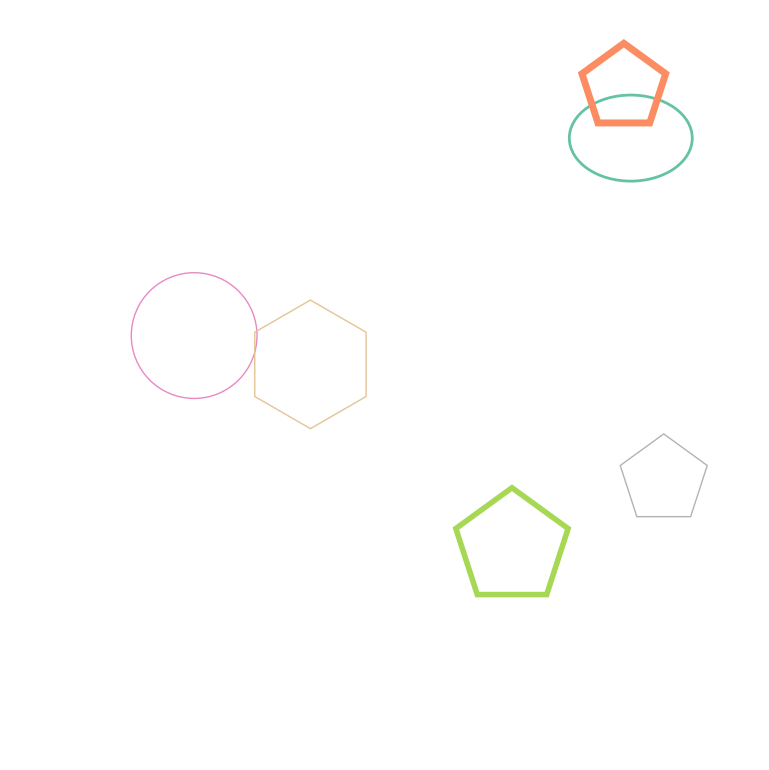[{"shape": "oval", "thickness": 1, "radius": 0.4, "center": [0.819, 0.821]}, {"shape": "pentagon", "thickness": 2.5, "radius": 0.29, "center": [0.81, 0.887]}, {"shape": "circle", "thickness": 0.5, "radius": 0.41, "center": [0.252, 0.564]}, {"shape": "pentagon", "thickness": 2, "radius": 0.38, "center": [0.665, 0.29]}, {"shape": "hexagon", "thickness": 0.5, "radius": 0.42, "center": [0.403, 0.527]}, {"shape": "pentagon", "thickness": 0.5, "radius": 0.3, "center": [0.862, 0.377]}]